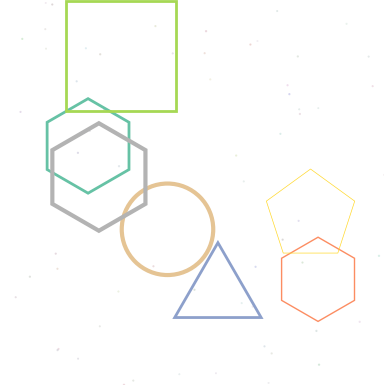[{"shape": "hexagon", "thickness": 2, "radius": 0.61, "center": [0.229, 0.621]}, {"shape": "hexagon", "thickness": 1, "radius": 0.55, "center": [0.826, 0.275]}, {"shape": "triangle", "thickness": 2, "radius": 0.65, "center": [0.566, 0.24]}, {"shape": "square", "thickness": 2, "radius": 0.72, "center": [0.315, 0.854]}, {"shape": "pentagon", "thickness": 0.5, "radius": 0.6, "center": [0.807, 0.44]}, {"shape": "circle", "thickness": 3, "radius": 0.59, "center": [0.435, 0.404]}, {"shape": "hexagon", "thickness": 3, "radius": 0.7, "center": [0.257, 0.54]}]